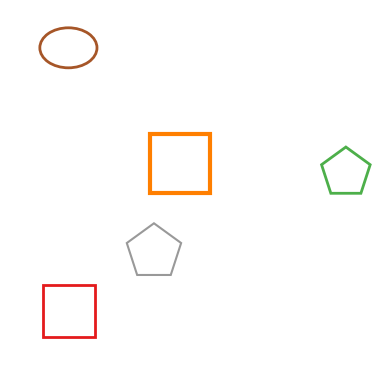[{"shape": "square", "thickness": 2, "radius": 0.34, "center": [0.179, 0.192]}, {"shape": "pentagon", "thickness": 2, "radius": 0.33, "center": [0.898, 0.552]}, {"shape": "square", "thickness": 3, "radius": 0.39, "center": [0.467, 0.575]}, {"shape": "oval", "thickness": 2, "radius": 0.37, "center": [0.178, 0.876]}, {"shape": "pentagon", "thickness": 1.5, "radius": 0.37, "center": [0.4, 0.346]}]